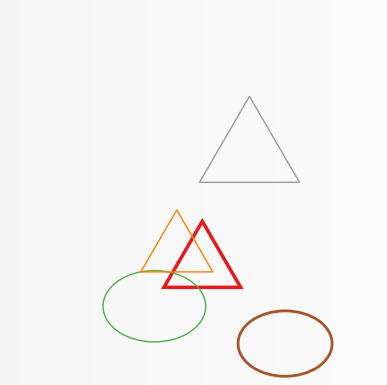[{"shape": "triangle", "thickness": 2.5, "radius": 0.57, "center": [0.522, 0.311]}, {"shape": "oval", "thickness": 1, "radius": 0.66, "center": [0.398, 0.205]}, {"shape": "triangle", "thickness": 1, "radius": 0.54, "center": [0.456, 0.347]}, {"shape": "oval", "thickness": 2, "radius": 0.61, "center": [0.736, 0.108]}, {"shape": "triangle", "thickness": 1, "radius": 0.74, "center": [0.644, 0.601]}]